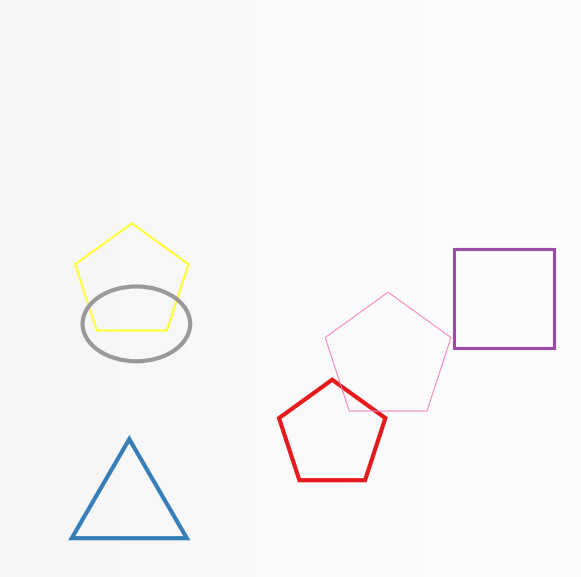[{"shape": "pentagon", "thickness": 2, "radius": 0.48, "center": [0.572, 0.245]}, {"shape": "triangle", "thickness": 2, "radius": 0.57, "center": [0.222, 0.124]}, {"shape": "square", "thickness": 1.5, "radius": 0.43, "center": [0.867, 0.482]}, {"shape": "pentagon", "thickness": 1, "radius": 0.51, "center": [0.227, 0.51]}, {"shape": "pentagon", "thickness": 0.5, "radius": 0.57, "center": [0.668, 0.379]}, {"shape": "oval", "thickness": 2, "radius": 0.46, "center": [0.235, 0.438]}]